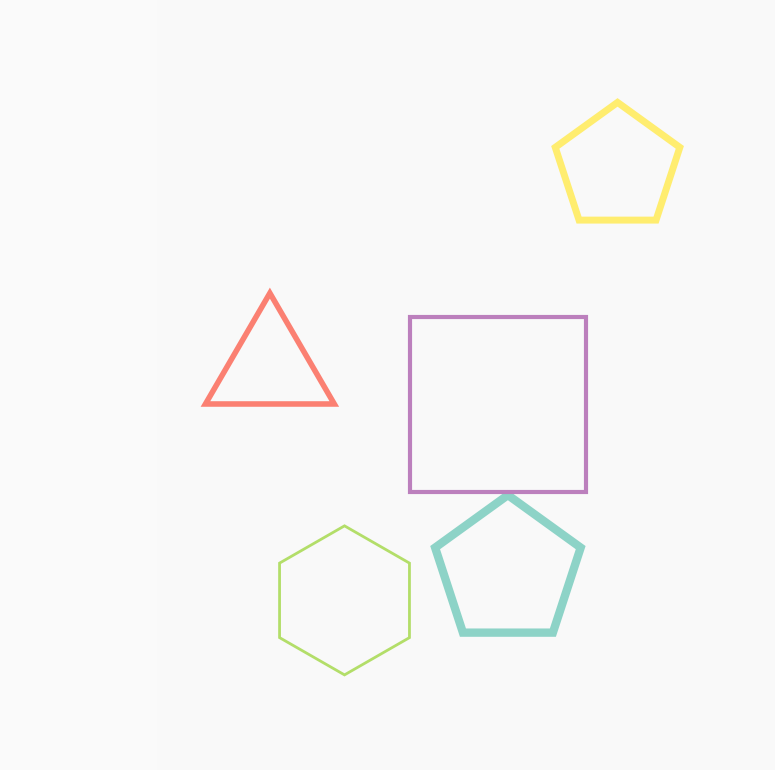[{"shape": "pentagon", "thickness": 3, "radius": 0.49, "center": [0.655, 0.258]}, {"shape": "triangle", "thickness": 2, "radius": 0.48, "center": [0.348, 0.523]}, {"shape": "hexagon", "thickness": 1, "radius": 0.48, "center": [0.445, 0.22]}, {"shape": "square", "thickness": 1.5, "radius": 0.57, "center": [0.642, 0.474]}, {"shape": "pentagon", "thickness": 2.5, "radius": 0.42, "center": [0.797, 0.783]}]